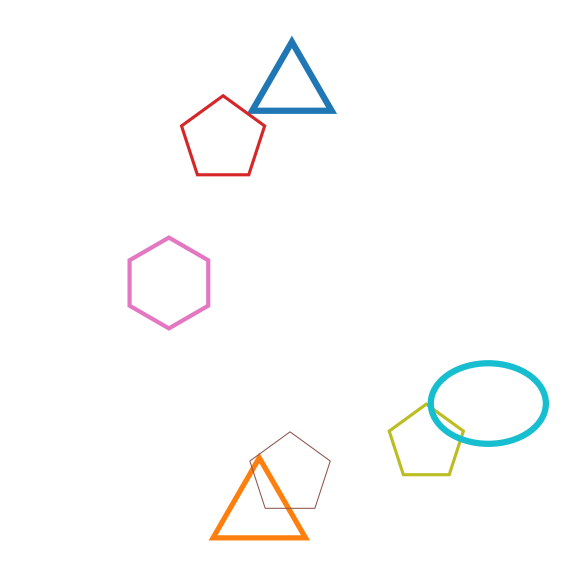[{"shape": "triangle", "thickness": 3, "radius": 0.4, "center": [0.505, 0.847]}, {"shape": "triangle", "thickness": 2.5, "radius": 0.46, "center": [0.449, 0.114]}, {"shape": "pentagon", "thickness": 1.5, "radius": 0.38, "center": [0.386, 0.758]}, {"shape": "pentagon", "thickness": 0.5, "radius": 0.37, "center": [0.502, 0.178]}, {"shape": "hexagon", "thickness": 2, "radius": 0.39, "center": [0.292, 0.509]}, {"shape": "pentagon", "thickness": 1.5, "radius": 0.34, "center": [0.738, 0.232]}, {"shape": "oval", "thickness": 3, "radius": 0.5, "center": [0.846, 0.3]}]